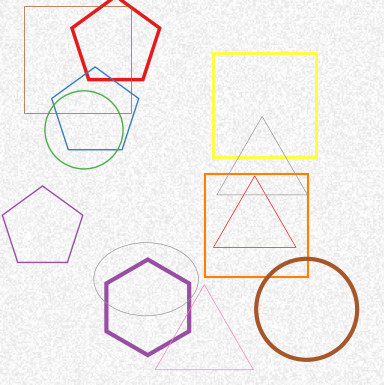[{"shape": "triangle", "thickness": 0.5, "radius": 0.62, "center": [0.662, 0.419]}, {"shape": "pentagon", "thickness": 2.5, "radius": 0.6, "center": [0.301, 0.89]}, {"shape": "pentagon", "thickness": 1, "radius": 0.59, "center": [0.247, 0.707]}, {"shape": "circle", "thickness": 1, "radius": 0.51, "center": [0.218, 0.663]}, {"shape": "hexagon", "thickness": 3, "radius": 0.62, "center": [0.384, 0.202]}, {"shape": "pentagon", "thickness": 1, "radius": 0.55, "center": [0.111, 0.407]}, {"shape": "square", "thickness": 1.5, "radius": 0.67, "center": [0.667, 0.414]}, {"shape": "square", "thickness": 2, "radius": 0.67, "center": [0.686, 0.728]}, {"shape": "square", "thickness": 0.5, "radius": 0.69, "center": [0.201, 0.846]}, {"shape": "circle", "thickness": 3, "radius": 0.66, "center": [0.797, 0.197]}, {"shape": "triangle", "thickness": 0.5, "radius": 0.74, "center": [0.531, 0.113]}, {"shape": "triangle", "thickness": 0.5, "radius": 0.68, "center": [0.681, 0.562]}, {"shape": "oval", "thickness": 0.5, "radius": 0.68, "center": [0.379, 0.275]}]